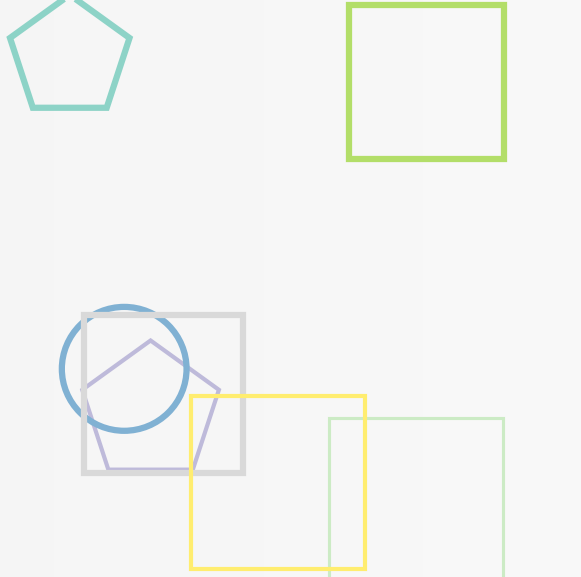[{"shape": "pentagon", "thickness": 3, "radius": 0.54, "center": [0.12, 0.9]}, {"shape": "pentagon", "thickness": 2, "radius": 0.62, "center": [0.259, 0.286]}, {"shape": "circle", "thickness": 3, "radius": 0.54, "center": [0.214, 0.36]}, {"shape": "square", "thickness": 3, "radius": 0.67, "center": [0.734, 0.857]}, {"shape": "square", "thickness": 3, "radius": 0.68, "center": [0.281, 0.317]}, {"shape": "square", "thickness": 1.5, "radius": 0.75, "center": [0.715, 0.126]}, {"shape": "square", "thickness": 2, "radius": 0.75, "center": [0.479, 0.163]}]